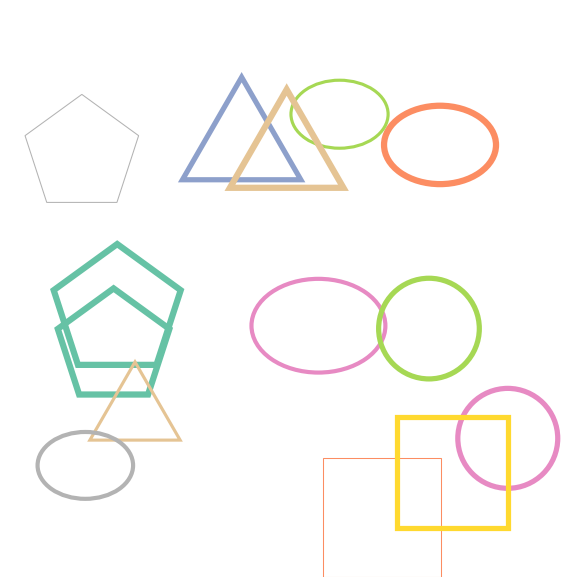[{"shape": "pentagon", "thickness": 3, "radius": 0.58, "center": [0.203, 0.461]}, {"shape": "pentagon", "thickness": 3, "radius": 0.51, "center": [0.197, 0.398]}, {"shape": "square", "thickness": 0.5, "radius": 0.51, "center": [0.661, 0.103]}, {"shape": "oval", "thickness": 3, "radius": 0.48, "center": [0.762, 0.748]}, {"shape": "triangle", "thickness": 2.5, "radius": 0.59, "center": [0.418, 0.747]}, {"shape": "circle", "thickness": 2.5, "radius": 0.43, "center": [0.879, 0.24]}, {"shape": "oval", "thickness": 2, "radius": 0.58, "center": [0.551, 0.435]}, {"shape": "circle", "thickness": 2.5, "radius": 0.44, "center": [0.743, 0.43]}, {"shape": "oval", "thickness": 1.5, "radius": 0.42, "center": [0.588, 0.801]}, {"shape": "square", "thickness": 2.5, "radius": 0.48, "center": [0.784, 0.181]}, {"shape": "triangle", "thickness": 1.5, "radius": 0.45, "center": [0.234, 0.282]}, {"shape": "triangle", "thickness": 3, "radius": 0.57, "center": [0.496, 0.731]}, {"shape": "pentagon", "thickness": 0.5, "radius": 0.52, "center": [0.142, 0.732]}, {"shape": "oval", "thickness": 2, "radius": 0.41, "center": [0.148, 0.193]}]